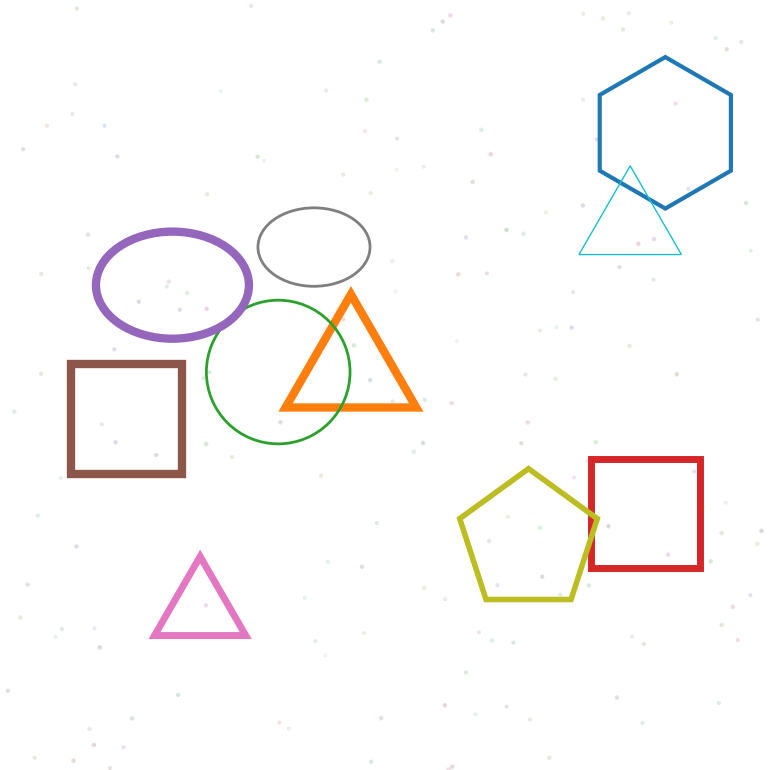[{"shape": "hexagon", "thickness": 1.5, "radius": 0.49, "center": [0.864, 0.828]}, {"shape": "triangle", "thickness": 3, "radius": 0.49, "center": [0.456, 0.52]}, {"shape": "circle", "thickness": 1, "radius": 0.47, "center": [0.361, 0.517]}, {"shape": "square", "thickness": 2.5, "radius": 0.35, "center": [0.838, 0.333]}, {"shape": "oval", "thickness": 3, "radius": 0.5, "center": [0.224, 0.63]}, {"shape": "square", "thickness": 3, "radius": 0.36, "center": [0.164, 0.455]}, {"shape": "triangle", "thickness": 2.5, "radius": 0.34, "center": [0.26, 0.209]}, {"shape": "oval", "thickness": 1, "radius": 0.36, "center": [0.408, 0.679]}, {"shape": "pentagon", "thickness": 2, "radius": 0.47, "center": [0.686, 0.297]}, {"shape": "triangle", "thickness": 0.5, "radius": 0.38, "center": [0.818, 0.708]}]